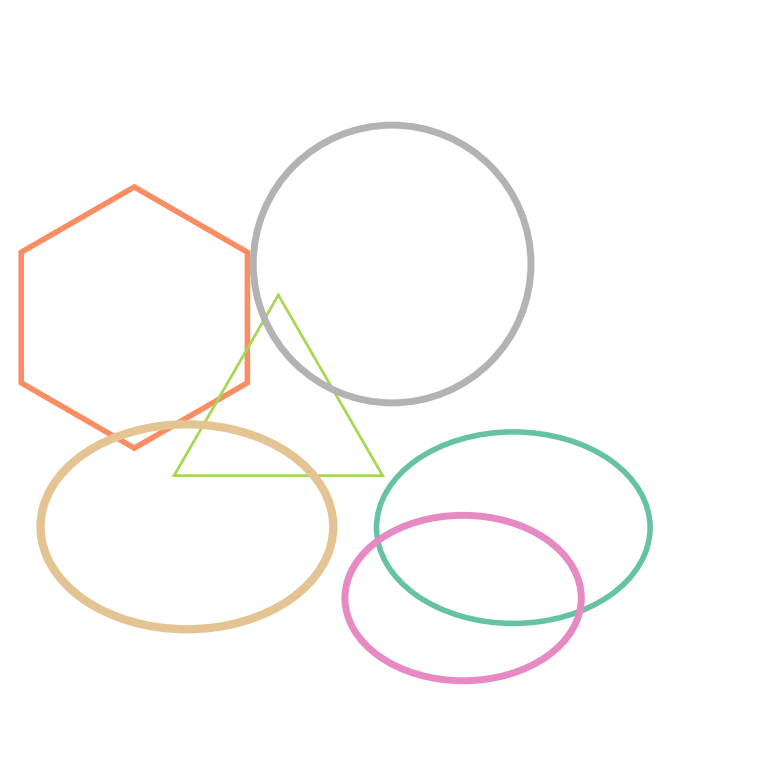[{"shape": "oval", "thickness": 2, "radius": 0.89, "center": [0.667, 0.315]}, {"shape": "hexagon", "thickness": 2, "radius": 0.85, "center": [0.174, 0.588]}, {"shape": "oval", "thickness": 2.5, "radius": 0.77, "center": [0.601, 0.223]}, {"shape": "triangle", "thickness": 1, "radius": 0.78, "center": [0.361, 0.46]}, {"shape": "oval", "thickness": 3, "radius": 0.95, "center": [0.243, 0.316]}, {"shape": "circle", "thickness": 2.5, "radius": 0.9, "center": [0.509, 0.657]}]